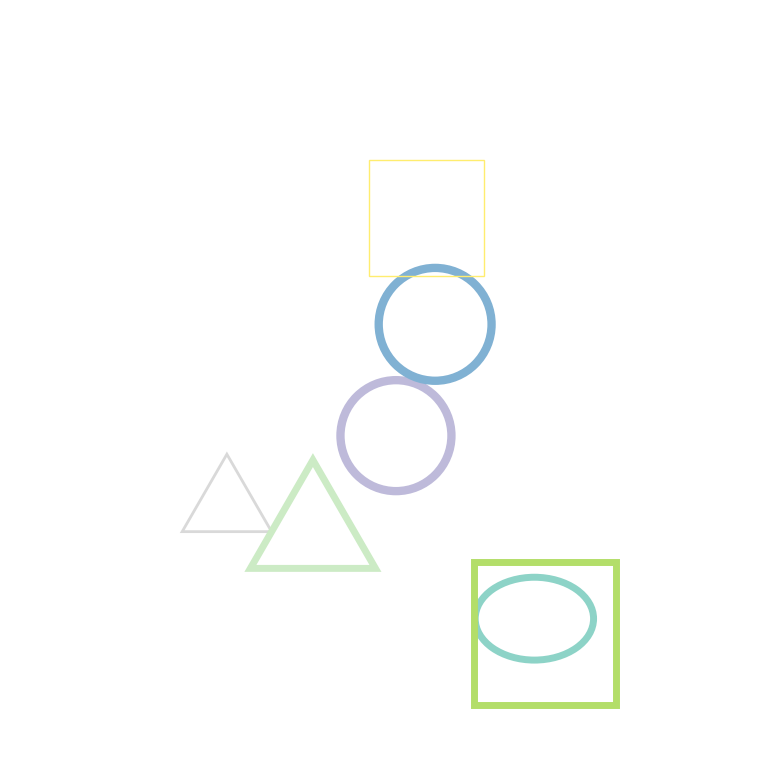[{"shape": "oval", "thickness": 2.5, "radius": 0.38, "center": [0.694, 0.197]}, {"shape": "circle", "thickness": 3, "radius": 0.36, "center": [0.514, 0.434]}, {"shape": "circle", "thickness": 3, "radius": 0.37, "center": [0.565, 0.579]}, {"shape": "square", "thickness": 2.5, "radius": 0.46, "center": [0.708, 0.177]}, {"shape": "triangle", "thickness": 1, "radius": 0.34, "center": [0.295, 0.343]}, {"shape": "triangle", "thickness": 2.5, "radius": 0.47, "center": [0.406, 0.309]}, {"shape": "square", "thickness": 0.5, "radius": 0.38, "center": [0.554, 0.717]}]